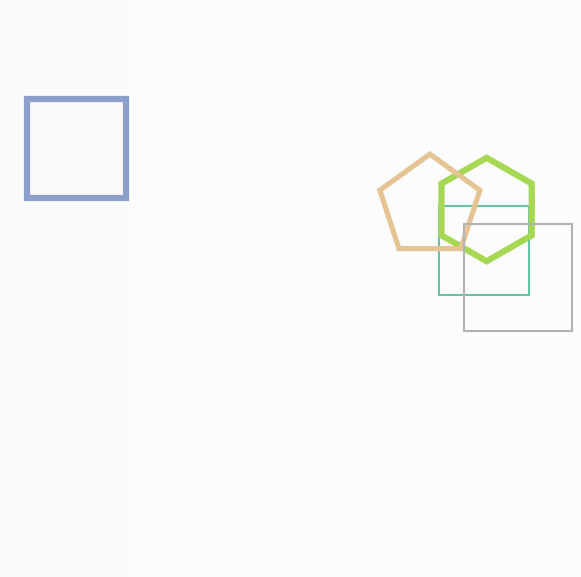[{"shape": "square", "thickness": 1, "radius": 0.38, "center": [0.832, 0.566]}, {"shape": "square", "thickness": 3, "radius": 0.43, "center": [0.132, 0.742]}, {"shape": "hexagon", "thickness": 3, "radius": 0.45, "center": [0.837, 0.636]}, {"shape": "pentagon", "thickness": 2.5, "radius": 0.45, "center": [0.74, 0.642]}, {"shape": "square", "thickness": 1, "radius": 0.47, "center": [0.891, 0.518]}]